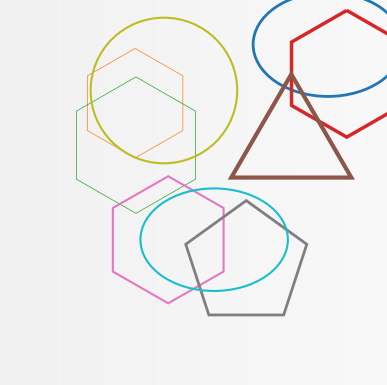[{"shape": "oval", "thickness": 2, "radius": 0.96, "center": [0.846, 0.885]}, {"shape": "hexagon", "thickness": 0.5, "radius": 0.71, "center": [0.349, 0.732]}, {"shape": "hexagon", "thickness": 0.5, "radius": 0.89, "center": [0.351, 0.623]}, {"shape": "hexagon", "thickness": 2.5, "radius": 0.82, "center": [0.895, 0.808]}, {"shape": "triangle", "thickness": 3, "radius": 0.89, "center": [0.752, 0.628]}, {"shape": "hexagon", "thickness": 1.5, "radius": 0.83, "center": [0.434, 0.377]}, {"shape": "pentagon", "thickness": 2, "radius": 0.82, "center": [0.636, 0.315]}, {"shape": "circle", "thickness": 1.5, "radius": 0.95, "center": [0.423, 0.765]}, {"shape": "oval", "thickness": 1.5, "radius": 0.95, "center": [0.553, 0.377]}]